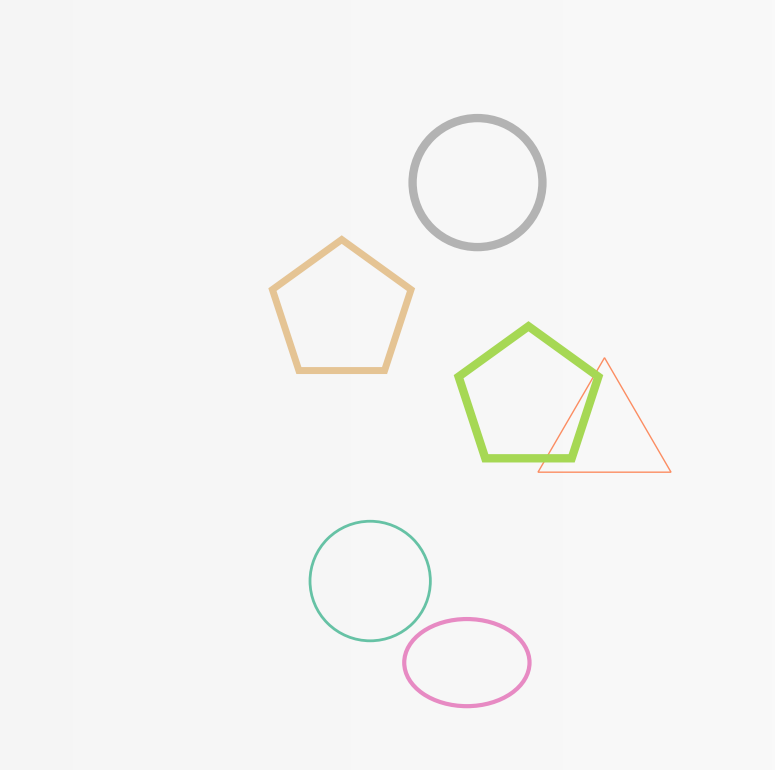[{"shape": "circle", "thickness": 1, "radius": 0.39, "center": [0.478, 0.245]}, {"shape": "triangle", "thickness": 0.5, "radius": 0.5, "center": [0.78, 0.436]}, {"shape": "oval", "thickness": 1.5, "radius": 0.4, "center": [0.602, 0.139]}, {"shape": "pentagon", "thickness": 3, "radius": 0.47, "center": [0.682, 0.481]}, {"shape": "pentagon", "thickness": 2.5, "radius": 0.47, "center": [0.441, 0.595]}, {"shape": "circle", "thickness": 3, "radius": 0.42, "center": [0.616, 0.763]}]